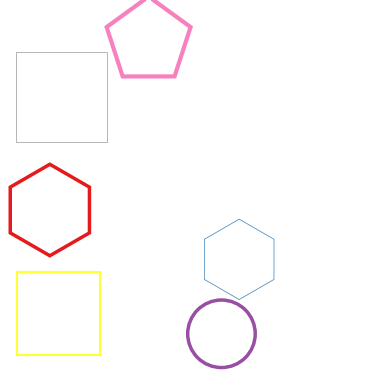[{"shape": "hexagon", "thickness": 2.5, "radius": 0.59, "center": [0.129, 0.455]}, {"shape": "hexagon", "thickness": 0.5, "radius": 0.52, "center": [0.621, 0.326]}, {"shape": "circle", "thickness": 2.5, "radius": 0.44, "center": [0.575, 0.133]}, {"shape": "square", "thickness": 1.5, "radius": 0.54, "center": [0.152, 0.185]}, {"shape": "pentagon", "thickness": 3, "radius": 0.57, "center": [0.386, 0.894]}, {"shape": "square", "thickness": 0.5, "radius": 0.59, "center": [0.16, 0.748]}]